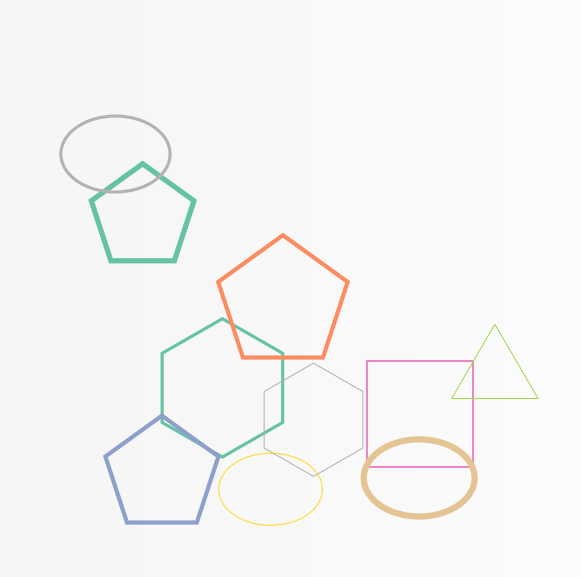[{"shape": "pentagon", "thickness": 2.5, "radius": 0.46, "center": [0.245, 0.623]}, {"shape": "hexagon", "thickness": 1.5, "radius": 0.6, "center": [0.383, 0.327]}, {"shape": "pentagon", "thickness": 2, "radius": 0.59, "center": [0.487, 0.475]}, {"shape": "pentagon", "thickness": 2, "radius": 0.51, "center": [0.279, 0.177]}, {"shape": "square", "thickness": 1, "radius": 0.46, "center": [0.722, 0.283]}, {"shape": "triangle", "thickness": 0.5, "radius": 0.43, "center": [0.851, 0.352]}, {"shape": "oval", "thickness": 0.5, "radius": 0.45, "center": [0.466, 0.152]}, {"shape": "oval", "thickness": 3, "radius": 0.48, "center": [0.721, 0.172]}, {"shape": "hexagon", "thickness": 0.5, "radius": 0.49, "center": [0.539, 0.272]}, {"shape": "oval", "thickness": 1.5, "radius": 0.47, "center": [0.199, 0.732]}]